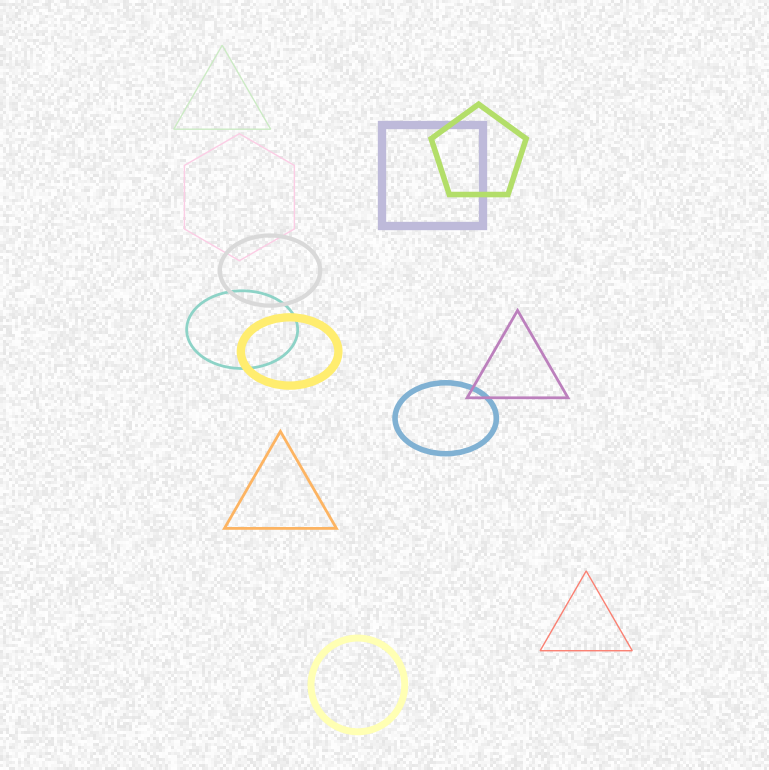[{"shape": "oval", "thickness": 1, "radius": 0.36, "center": [0.314, 0.572]}, {"shape": "circle", "thickness": 2.5, "radius": 0.3, "center": [0.465, 0.111]}, {"shape": "square", "thickness": 3, "radius": 0.33, "center": [0.562, 0.772]}, {"shape": "triangle", "thickness": 0.5, "radius": 0.35, "center": [0.761, 0.189]}, {"shape": "oval", "thickness": 2, "radius": 0.33, "center": [0.579, 0.457]}, {"shape": "triangle", "thickness": 1, "radius": 0.42, "center": [0.364, 0.356]}, {"shape": "pentagon", "thickness": 2, "radius": 0.32, "center": [0.622, 0.8]}, {"shape": "hexagon", "thickness": 0.5, "radius": 0.41, "center": [0.311, 0.744]}, {"shape": "oval", "thickness": 1.5, "radius": 0.33, "center": [0.351, 0.649]}, {"shape": "triangle", "thickness": 1, "radius": 0.38, "center": [0.672, 0.521]}, {"shape": "triangle", "thickness": 0.5, "radius": 0.36, "center": [0.289, 0.869]}, {"shape": "oval", "thickness": 3, "radius": 0.32, "center": [0.376, 0.544]}]